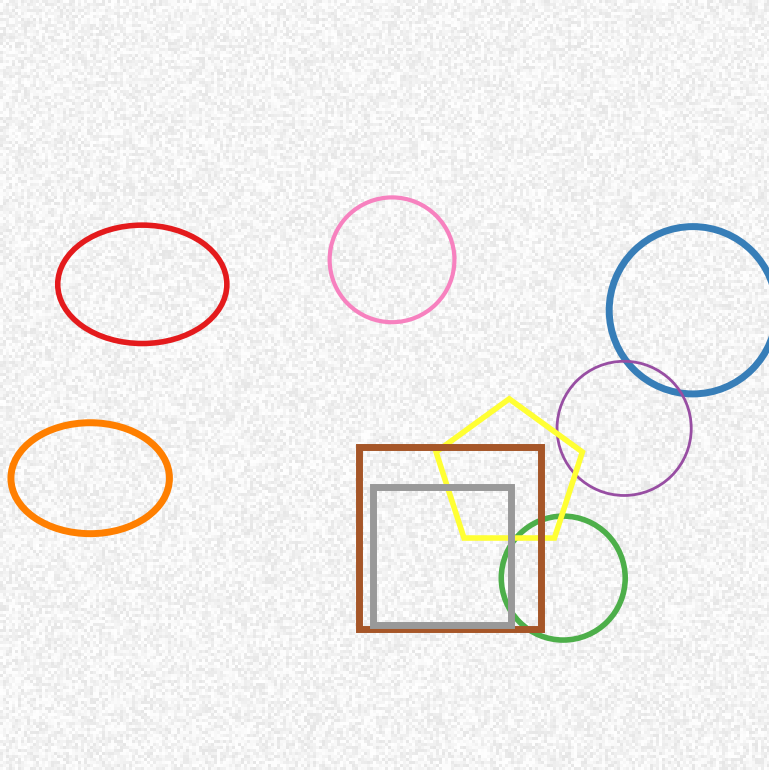[{"shape": "oval", "thickness": 2, "radius": 0.55, "center": [0.185, 0.631]}, {"shape": "circle", "thickness": 2.5, "radius": 0.54, "center": [0.9, 0.597]}, {"shape": "circle", "thickness": 2, "radius": 0.4, "center": [0.731, 0.249]}, {"shape": "circle", "thickness": 1, "radius": 0.44, "center": [0.811, 0.444]}, {"shape": "oval", "thickness": 2.5, "radius": 0.51, "center": [0.117, 0.379]}, {"shape": "pentagon", "thickness": 2, "radius": 0.5, "center": [0.661, 0.382]}, {"shape": "square", "thickness": 2.5, "radius": 0.59, "center": [0.584, 0.302]}, {"shape": "circle", "thickness": 1.5, "radius": 0.41, "center": [0.509, 0.663]}, {"shape": "square", "thickness": 2.5, "radius": 0.45, "center": [0.574, 0.278]}]